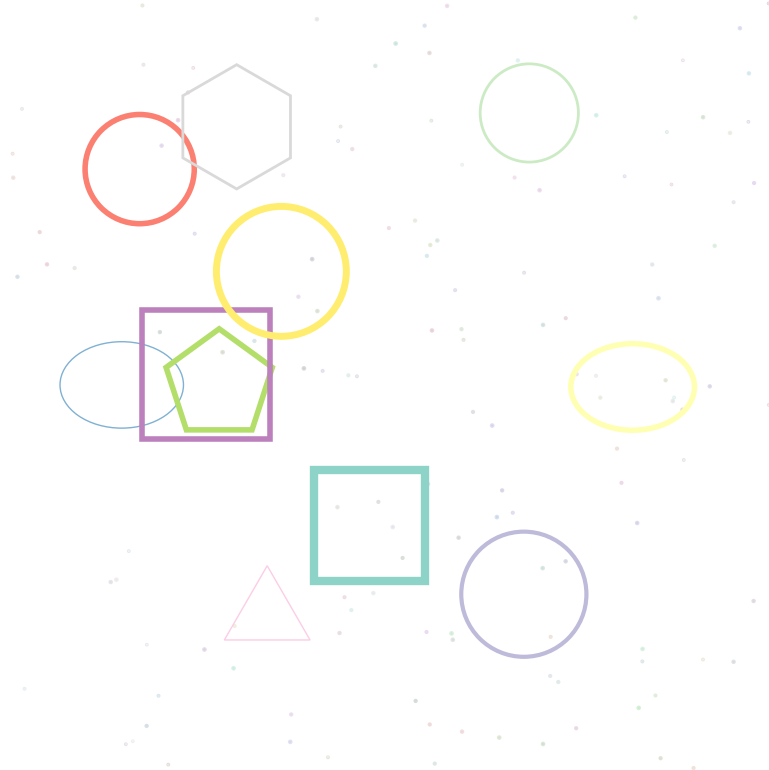[{"shape": "square", "thickness": 3, "radius": 0.36, "center": [0.479, 0.317]}, {"shape": "oval", "thickness": 2, "radius": 0.4, "center": [0.822, 0.497]}, {"shape": "circle", "thickness": 1.5, "radius": 0.41, "center": [0.68, 0.228]}, {"shape": "circle", "thickness": 2, "radius": 0.35, "center": [0.181, 0.78]}, {"shape": "oval", "thickness": 0.5, "radius": 0.4, "center": [0.158, 0.5]}, {"shape": "pentagon", "thickness": 2, "radius": 0.36, "center": [0.285, 0.5]}, {"shape": "triangle", "thickness": 0.5, "radius": 0.32, "center": [0.347, 0.201]}, {"shape": "hexagon", "thickness": 1, "radius": 0.4, "center": [0.307, 0.835]}, {"shape": "square", "thickness": 2, "radius": 0.42, "center": [0.268, 0.514]}, {"shape": "circle", "thickness": 1, "radius": 0.32, "center": [0.687, 0.853]}, {"shape": "circle", "thickness": 2.5, "radius": 0.42, "center": [0.365, 0.648]}]